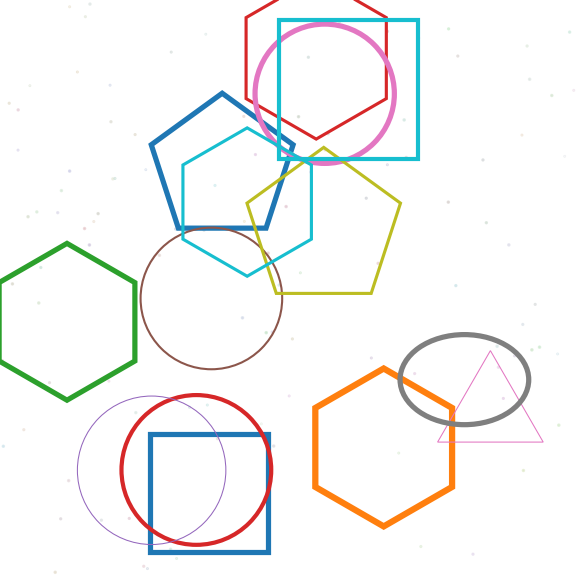[{"shape": "pentagon", "thickness": 2.5, "radius": 0.65, "center": [0.385, 0.709]}, {"shape": "square", "thickness": 2.5, "radius": 0.51, "center": [0.362, 0.145]}, {"shape": "hexagon", "thickness": 3, "radius": 0.68, "center": [0.664, 0.224]}, {"shape": "hexagon", "thickness": 2.5, "radius": 0.68, "center": [0.116, 0.442]}, {"shape": "hexagon", "thickness": 1.5, "radius": 0.7, "center": [0.548, 0.899]}, {"shape": "circle", "thickness": 2, "radius": 0.65, "center": [0.34, 0.185]}, {"shape": "circle", "thickness": 0.5, "radius": 0.64, "center": [0.263, 0.185]}, {"shape": "circle", "thickness": 1, "radius": 0.61, "center": [0.366, 0.482]}, {"shape": "triangle", "thickness": 0.5, "radius": 0.53, "center": [0.849, 0.286]}, {"shape": "circle", "thickness": 2.5, "radius": 0.6, "center": [0.562, 0.837]}, {"shape": "oval", "thickness": 2.5, "radius": 0.56, "center": [0.804, 0.342]}, {"shape": "pentagon", "thickness": 1.5, "radius": 0.7, "center": [0.561, 0.604]}, {"shape": "square", "thickness": 2, "radius": 0.6, "center": [0.604, 0.845]}, {"shape": "hexagon", "thickness": 1.5, "radius": 0.64, "center": [0.428, 0.649]}]